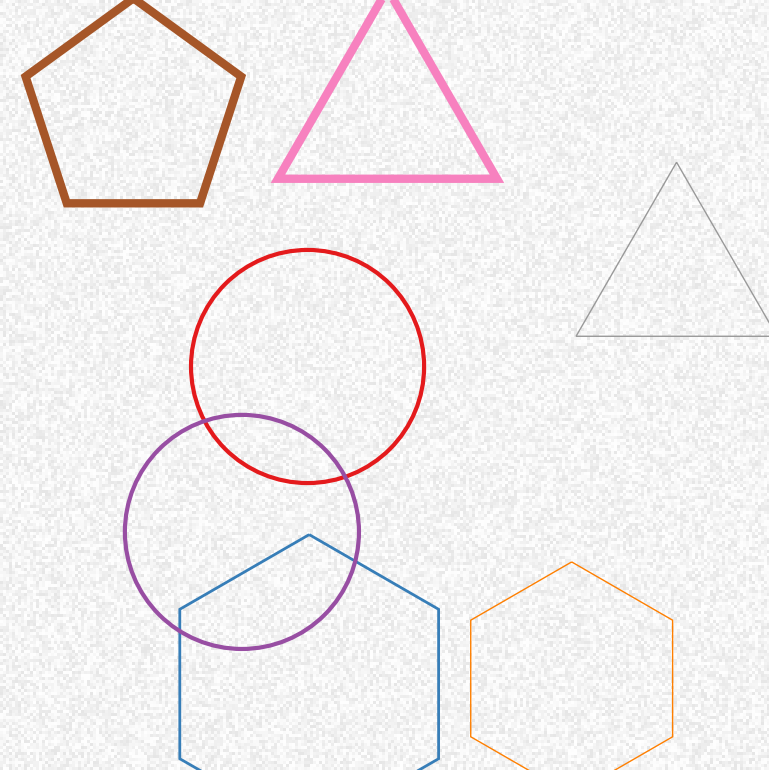[{"shape": "circle", "thickness": 1.5, "radius": 0.76, "center": [0.399, 0.524]}, {"shape": "hexagon", "thickness": 1, "radius": 0.97, "center": [0.402, 0.112]}, {"shape": "circle", "thickness": 1.5, "radius": 0.76, "center": [0.314, 0.309]}, {"shape": "hexagon", "thickness": 0.5, "radius": 0.76, "center": [0.742, 0.119]}, {"shape": "pentagon", "thickness": 3, "radius": 0.74, "center": [0.173, 0.855]}, {"shape": "triangle", "thickness": 3, "radius": 0.82, "center": [0.503, 0.85]}, {"shape": "triangle", "thickness": 0.5, "radius": 0.75, "center": [0.879, 0.639]}]